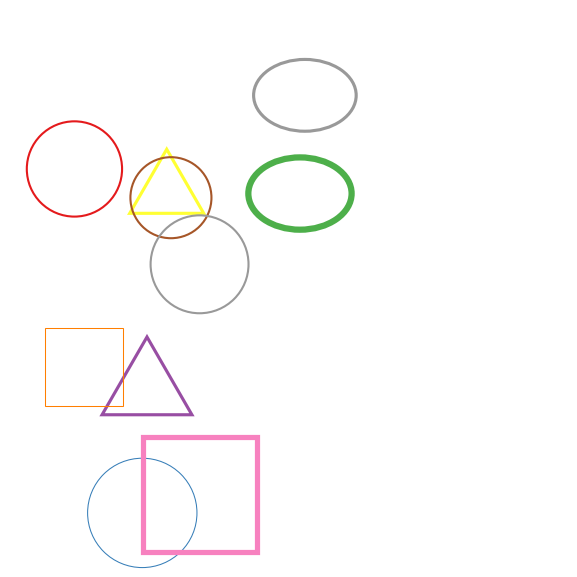[{"shape": "circle", "thickness": 1, "radius": 0.41, "center": [0.129, 0.707]}, {"shape": "circle", "thickness": 0.5, "radius": 0.47, "center": [0.246, 0.111]}, {"shape": "oval", "thickness": 3, "radius": 0.45, "center": [0.519, 0.664]}, {"shape": "triangle", "thickness": 1.5, "radius": 0.45, "center": [0.255, 0.326]}, {"shape": "square", "thickness": 0.5, "radius": 0.34, "center": [0.146, 0.363]}, {"shape": "triangle", "thickness": 1.5, "radius": 0.37, "center": [0.289, 0.667]}, {"shape": "circle", "thickness": 1, "radius": 0.35, "center": [0.296, 0.657]}, {"shape": "square", "thickness": 2.5, "radius": 0.5, "center": [0.346, 0.142]}, {"shape": "circle", "thickness": 1, "radius": 0.42, "center": [0.346, 0.541]}, {"shape": "oval", "thickness": 1.5, "radius": 0.44, "center": [0.528, 0.834]}]